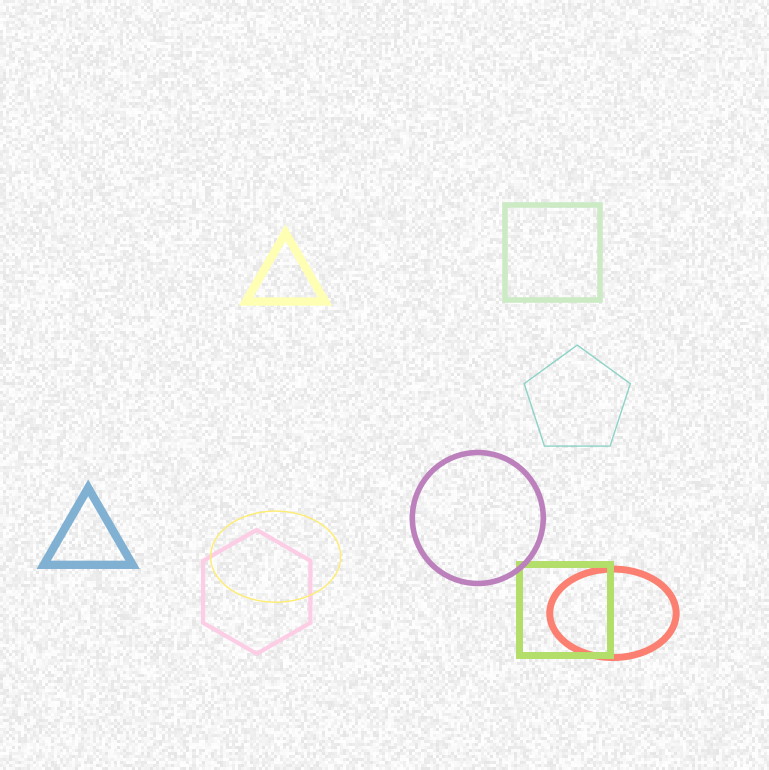[{"shape": "pentagon", "thickness": 0.5, "radius": 0.36, "center": [0.75, 0.479]}, {"shape": "triangle", "thickness": 3, "radius": 0.3, "center": [0.371, 0.638]}, {"shape": "oval", "thickness": 2.5, "radius": 0.41, "center": [0.796, 0.203]}, {"shape": "triangle", "thickness": 3, "radius": 0.33, "center": [0.115, 0.3]}, {"shape": "square", "thickness": 2.5, "radius": 0.29, "center": [0.733, 0.208]}, {"shape": "hexagon", "thickness": 1.5, "radius": 0.4, "center": [0.333, 0.231]}, {"shape": "circle", "thickness": 2, "radius": 0.43, "center": [0.621, 0.327]}, {"shape": "square", "thickness": 2, "radius": 0.31, "center": [0.717, 0.672]}, {"shape": "oval", "thickness": 0.5, "radius": 0.42, "center": [0.358, 0.277]}]